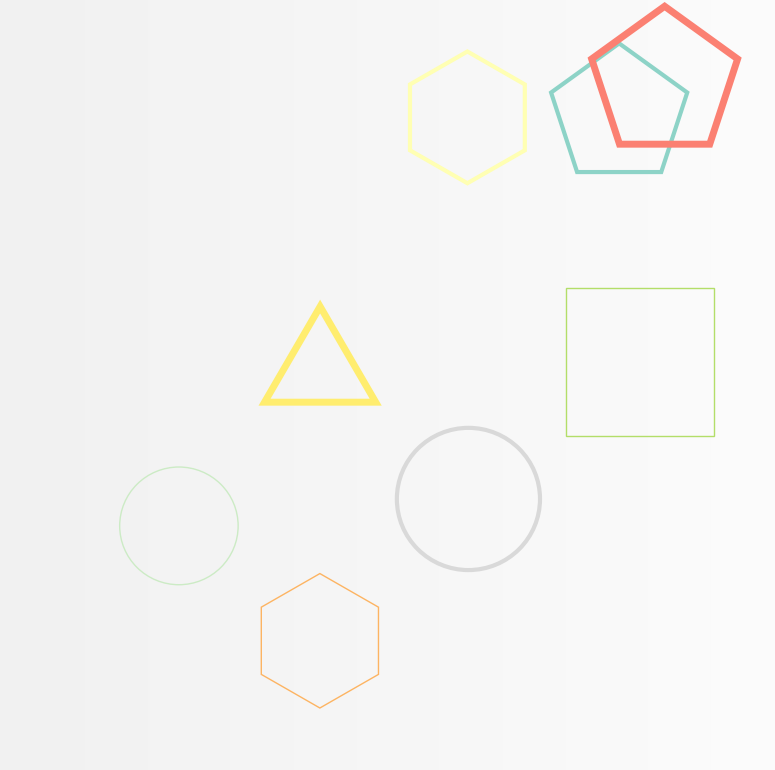[{"shape": "pentagon", "thickness": 1.5, "radius": 0.46, "center": [0.799, 0.851]}, {"shape": "hexagon", "thickness": 1.5, "radius": 0.43, "center": [0.603, 0.848]}, {"shape": "pentagon", "thickness": 2.5, "radius": 0.5, "center": [0.858, 0.893]}, {"shape": "hexagon", "thickness": 0.5, "radius": 0.44, "center": [0.413, 0.168]}, {"shape": "square", "thickness": 0.5, "radius": 0.48, "center": [0.826, 0.53]}, {"shape": "circle", "thickness": 1.5, "radius": 0.46, "center": [0.604, 0.352]}, {"shape": "circle", "thickness": 0.5, "radius": 0.38, "center": [0.231, 0.317]}, {"shape": "triangle", "thickness": 2.5, "radius": 0.41, "center": [0.413, 0.519]}]